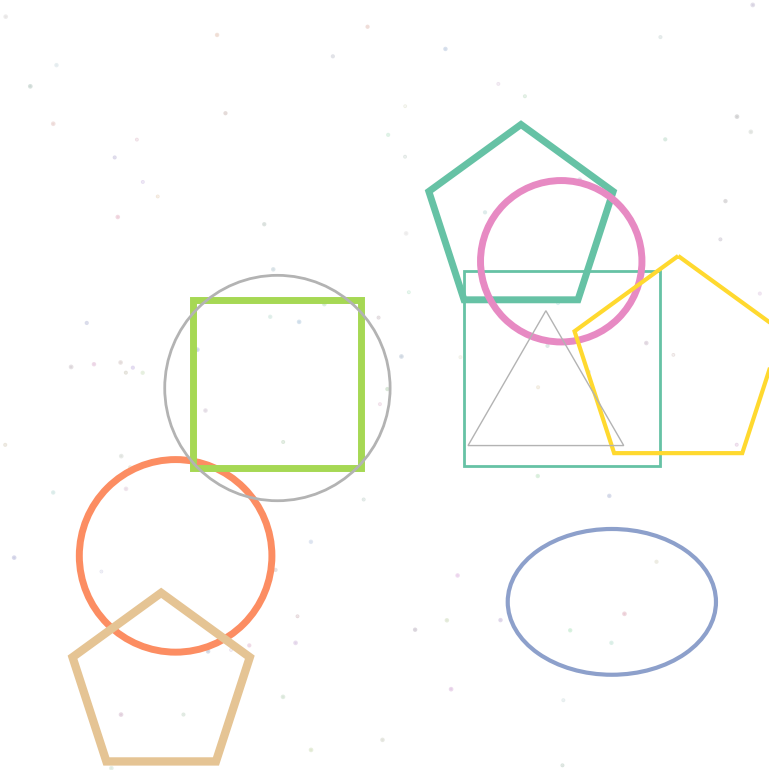[{"shape": "square", "thickness": 1, "radius": 0.63, "center": [0.73, 0.521]}, {"shape": "pentagon", "thickness": 2.5, "radius": 0.63, "center": [0.677, 0.712]}, {"shape": "circle", "thickness": 2.5, "radius": 0.63, "center": [0.228, 0.278]}, {"shape": "oval", "thickness": 1.5, "radius": 0.68, "center": [0.795, 0.218]}, {"shape": "circle", "thickness": 2.5, "radius": 0.52, "center": [0.729, 0.661]}, {"shape": "square", "thickness": 2.5, "radius": 0.54, "center": [0.359, 0.501]}, {"shape": "pentagon", "thickness": 1.5, "radius": 0.71, "center": [0.881, 0.526]}, {"shape": "pentagon", "thickness": 3, "radius": 0.61, "center": [0.209, 0.109]}, {"shape": "triangle", "thickness": 0.5, "radius": 0.58, "center": [0.709, 0.48]}, {"shape": "circle", "thickness": 1, "radius": 0.73, "center": [0.36, 0.496]}]